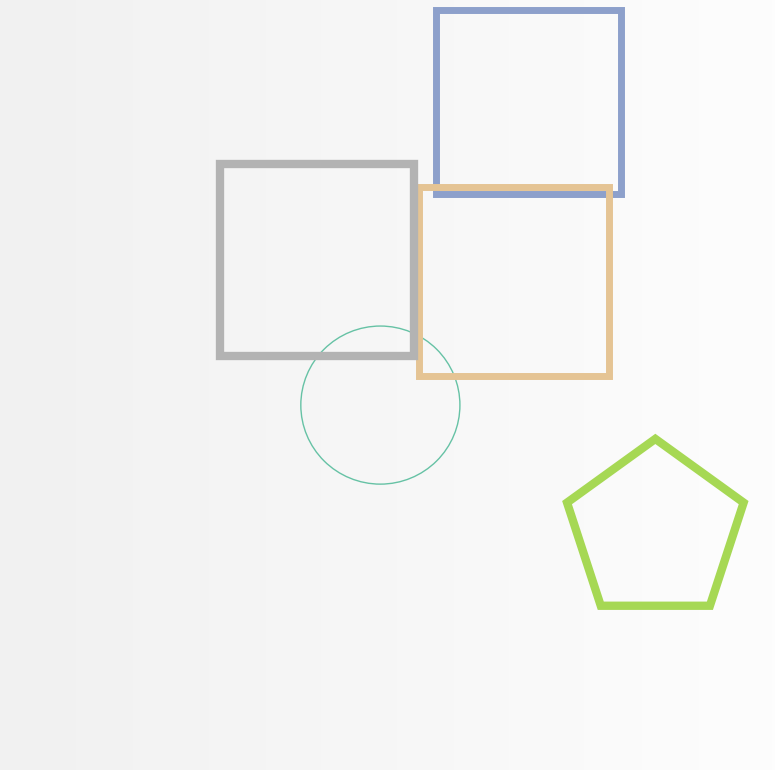[{"shape": "circle", "thickness": 0.5, "radius": 0.51, "center": [0.491, 0.474]}, {"shape": "square", "thickness": 2.5, "radius": 0.6, "center": [0.682, 0.867]}, {"shape": "pentagon", "thickness": 3, "radius": 0.6, "center": [0.846, 0.31]}, {"shape": "square", "thickness": 2.5, "radius": 0.61, "center": [0.663, 0.634]}, {"shape": "square", "thickness": 3, "radius": 0.63, "center": [0.409, 0.662]}]